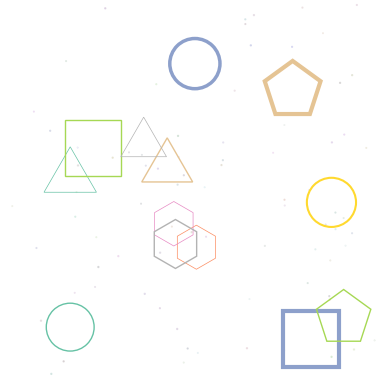[{"shape": "triangle", "thickness": 0.5, "radius": 0.39, "center": [0.182, 0.54]}, {"shape": "circle", "thickness": 1, "radius": 0.31, "center": [0.182, 0.15]}, {"shape": "hexagon", "thickness": 0.5, "radius": 0.29, "center": [0.51, 0.358]}, {"shape": "square", "thickness": 3, "radius": 0.36, "center": [0.808, 0.119]}, {"shape": "circle", "thickness": 2.5, "radius": 0.33, "center": [0.506, 0.835]}, {"shape": "hexagon", "thickness": 0.5, "radius": 0.29, "center": [0.451, 0.419]}, {"shape": "square", "thickness": 1, "radius": 0.36, "center": [0.242, 0.617]}, {"shape": "pentagon", "thickness": 1, "radius": 0.37, "center": [0.893, 0.174]}, {"shape": "circle", "thickness": 1.5, "radius": 0.32, "center": [0.861, 0.474]}, {"shape": "pentagon", "thickness": 3, "radius": 0.38, "center": [0.76, 0.765]}, {"shape": "triangle", "thickness": 1, "radius": 0.38, "center": [0.434, 0.566]}, {"shape": "triangle", "thickness": 0.5, "radius": 0.34, "center": [0.373, 0.627]}, {"shape": "hexagon", "thickness": 1, "radius": 0.32, "center": [0.456, 0.366]}]